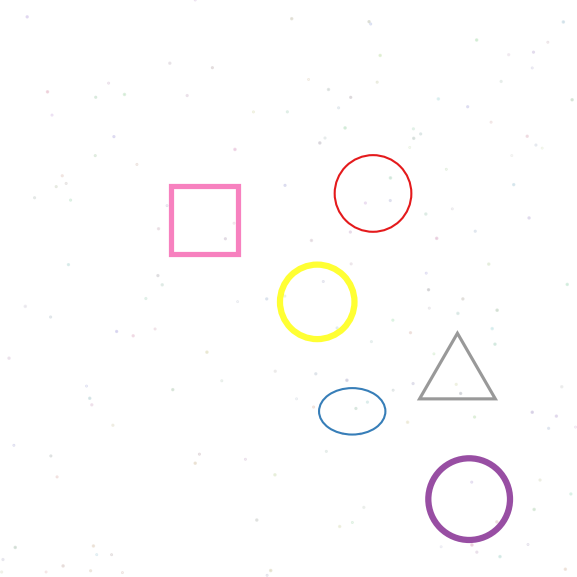[{"shape": "circle", "thickness": 1, "radius": 0.33, "center": [0.646, 0.664]}, {"shape": "oval", "thickness": 1, "radius": 0.29, "center": [0.61, 0.287]}, {"shape": "circle", "thickness": 3, "radius": 0.35, "center": [0.812, 0.135]}, {"shape": "circle", "thickness": 3, "radius": 0.32, "center": [0.549, 0.476]}, {"shape": "square", "thickness": 2.5, "radius": 0.29, "center": [0.355, 0.618]}, {"shape": "triangle", "thickness": 1.5, "radius": 0.38, "center": [0.792, 0.346]}]